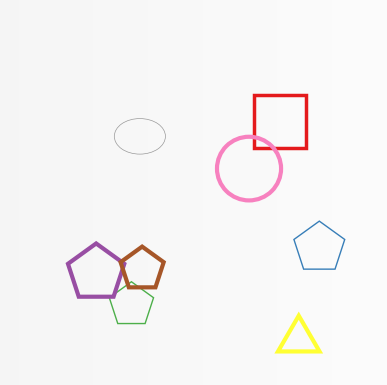[{"shape": "square", "thickness": 2.5, "radius": 0.34, "center": [0.723, 0.684]}, {"shape": "pentagon", "thickness": 1, "radius": 0.34, "center": [0.824, 0.357]}, {"shape": "pentagon", "thickness": 1, "radius": 0.3, "center": [0.339, 0.208]}, {"shape": "pentagon", "thickness": 3, "radius": 0.38, "center": [0.248, 0.291]}, {"shape": "triangle", "thickness": 3, "radius": 0.31, "center": [0.771, 0.118]}, {"shape": "pentagon", "thickness": 3, "radius": 0.29, "center": [0.367, 0.301]}, {"shape": "circle", "thickness": 3, "radius": 0.41, "center": [0.643, 0.562]}, {"shape": "oval", "thickness": 0.5, "radius": 0.33, "center": [0.361, 0.646]}]